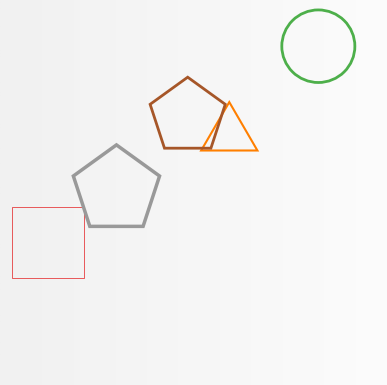[{"shape": "square", "thickness": 0.5, "radius": 0.46, "center": [0.123, 0.37]}, {"shape": "circle", "thickness": 2, "radius": 0.47, "center": [0.822, 0.88]}, {"shape": "triangle", "thickness": 1.5, "radius": 0.42, "center": [0.592, 0.651]}, {"shape": "pentagon", "thickness": 2, "radius": 0.51, "center": [0.484, 0.698]}, {"shape": "pentagon", "thickness": 2.5, "radius": 0.58, "center": [0.301, 0.507]}]